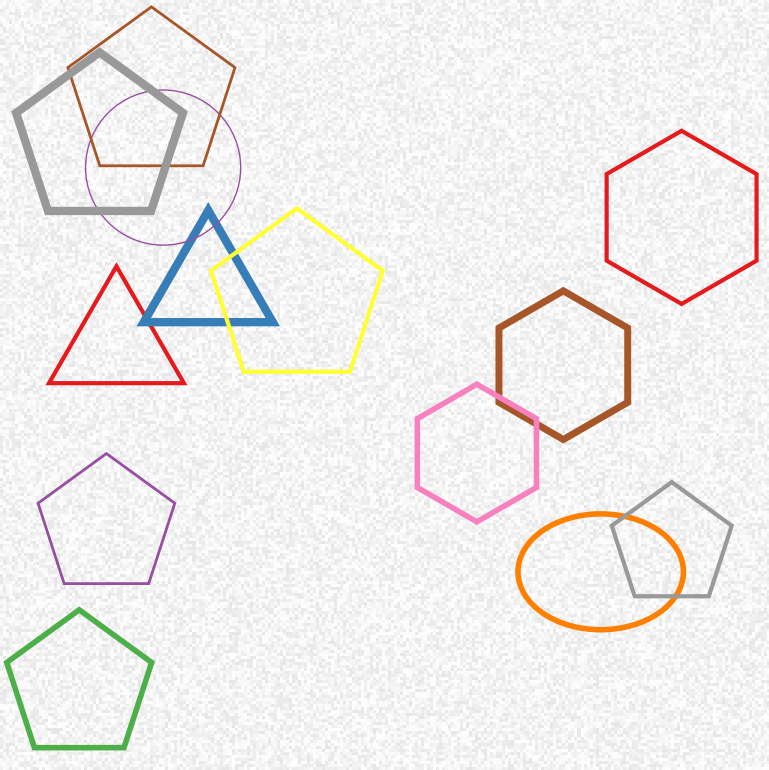[{"shape": "hexagon", "thickness": 1.5, "radius": 0.56, "center": [0.885, 0.718]}, {"shape": "triangle", "thickness": 1.5, "radius": 0.51, "center": [0.151, 0.553]}, {"shape": "triangle", "thickness": 3, "radius": 0.48, "center": [0.271, 0.63]}, {"shape": "pentagon", "thickness": 2, "radius": 0.49, "center": [0.103, 0.109]}, {"shape": "circle", "thickness": 0.5, "radius": 0.5, "center": [0.212, 0.782]}, {"shape": "pentagon", "thickness": 1, "radius": 0.47, "center": [0.138, 0.318]}, {"shape": "oval", "thickness": 2, "radius": 0.54, "center": [0.78, 0.257]}, {"shape": "pentagon", "thickness": 1.5, "radius": 0.59, "center": [0.386, 0.612]}, {"shape": "pentagon", "thickness": 1, "radius": 0.57, "center": [0.197, 0.877]}, {"shape": "hexagon", "thickness": 2.5, "radius": 0.48, "center": [0.732, 0.526]}, {"shape": "hexagon", "thickness": 2, "radius": 0.45, "center": [0.619, 0.412]}, {"shape": "pentagon", "thickness": 1.5, "radius": 0.41, "center": [0.872, 0.292]}, {"shape": "pentagon", "thickness": 3, "radius": 0.57, "center": [0.129, 0.818]}]